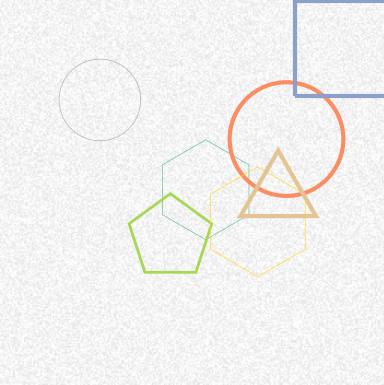[{"shape": "hexagon", "thickness": 0.5, "radius": 0.65, "center": [0.534, 0.507]}, {"shape": "circle", "thickness": 3, "radius": 0.74, "center": [0.744, 0.639]}, {"shape": "square", "thickness": 3, "radius": 0.62, "center": [0.891, 0.875]}, {"shape": "pentagon", "thickness": 2, "radius": 0.56, "center": [0.443, 0.384]}, {"shape": "hexagon", "thickness": 0.5, "radius": 0.71, "center": [0.67, 0.424]}, {"shape": "triangle", "thickness": 3, "radius": 0.57, "center": [0.723, 0.495]}, {"shape": "circle", "thickness": 0.5, "radius": 0.53, "center": [0.259, 0.74]}]